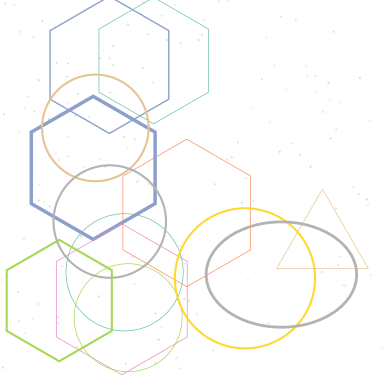[{"shape": "hexagon", "thickness": 0.5, "radius": 0.82, "center": [0.399, 0.843]}, {"shape": "circle", "thickness": 0.5, "radius": 0.76, "center": [0.324, 0.293]}, {"shape": "hexagon", "thickness": 0.5, "radius": 0.96, "center": [0.485, 0.447]}, {"shape": "hexagon", "thickness": 1, "radius": 0.89, "center": [0.284, 0.831]}, {"shape": "hexagon", "thickness": 2.5, "radius": 0.93, "center": [0.242, 0.564]}, {"shape": "hexagon", "thickness": 0.5, "radius": 0.98, "center": [0.316, 0.223]}, {"shape": "circle", "thickness": 0.5, "radius": 0.7, "center": [0.333, 0.175]}, {"shape": "hexagon", "thickness": 1.5, "radius": 0.79, "center": [0.154, 0.219]}, {"shape": "circle", "thickness": 1.5, "radius": 0.91, "center": [0.636, 0.277]}, {"shape": "triangle", "thickness": 0.5, "radius": 0.69, "center": [0.838, 0.371]}, {"shape": "circle", "thickness": 1.5, "radius": 0.69, "center": [0.248, 0.668]}, {"shape": "circle", "thickness": 1.5, "radius": 0.73, "center": [0.285, 0.425]}, {"shape": "oval", "thickness": 2, "radius": 0.98, "center": [0.731, 0.287]}]